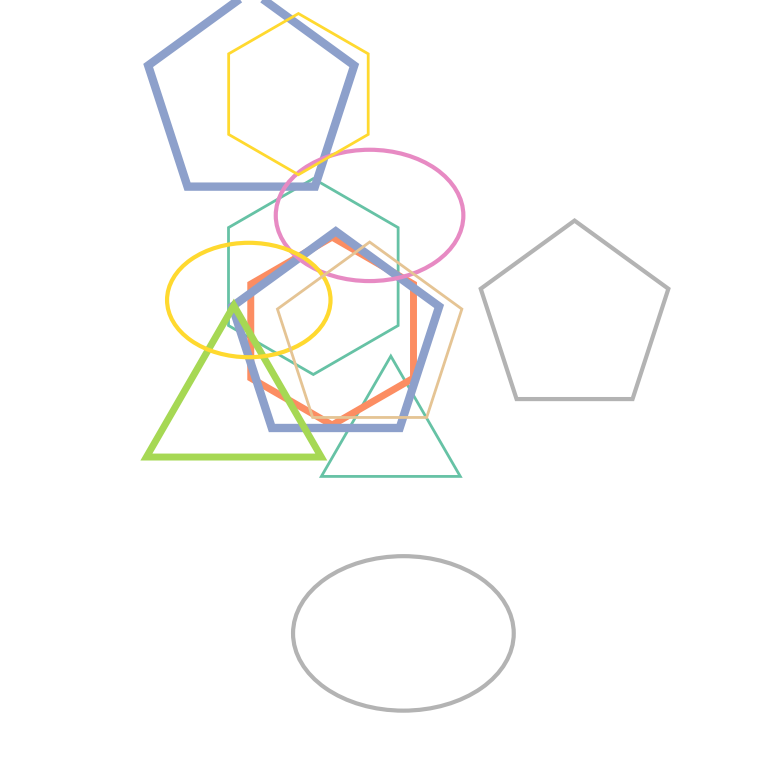[{"shape": "triangle", "thickness": 1, "radius": 0.52, "center": [0.508, 0.433]}, {"shape": "hexagon", "thickness": 1, "radius": 0.64, "center": [0.407, 0.641]}, {"shape": "hexagon", "thickness": 2.5, "radius": 0.61, "center": [0.431, 0.57]}, {"shape": "pentagon", "thickness": 3, "radius": 0.71, "center": [0.436, 0.558]}, {"shape": "pentagon", "thickness": 3, "radius": 0.7, "center": [0.326, 0.871]}, {"shape": "oval", "thickness": 1.5, "radius": 0.61, "center": [0.48, 0.72]}, {"shape": "triangle", "thickness": 2.5, "radius": 0.66, "center": [0.304, 0.472]}, {"shape": "hexagon", "thickness": 1, "radius": 0.52, "center": [0.388, 0.878]}, {"shape": "oval", "thickness": 1.5, "radius": 0.53, "center": [0.323, 0.61]}, {"shape": "pentagon", "thickness": 1, "radius": 0.63, "center": [0.48, 0.56]}, {"shape": "pentagon", "thickness": 1.5, "radius": 0.64, "center": [0.746, 0.585]}, {"shape": "oval", "thickness": 1.5, "radius": 0.72, "center": [0.524, 0.177]}]